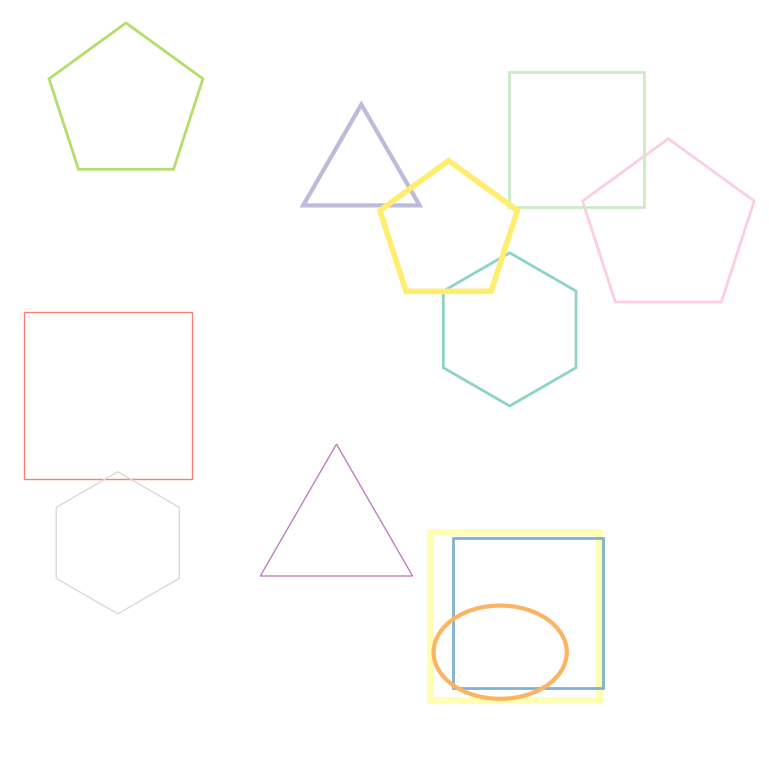[{"shape": "hexagon", "thickness": 1, "radius": 0.5, "center": [0.662, 0.572]}, {"shape": "square", "thickness": 2.5, "radius": 0.55, "center": [0.668, 0.2]}, {"shape": "triangle", "thickness": 1.5, "radius": 0.44, "center": [0.469, 0.777]}, {"shape": "square", "thickness": 0.5, "radius": 0.54, "center": [0.14, 0.486]}, {"shape": "square", "thickness": 1, "radius": 0.49, "center": [0.686, 0.204]}, {"shape": "oval", "thickness": 1.5, "radius": 0.43, "center": [0.65, 0.153]}, {"shape": "pentagon", "thickness": 1, "radius": 0.53, "center": [0.164, 0.865]}, {"shape": "pentagon", "thickness": 1, "radius": 0.59, "center": [0.868, 0.703]}, {"shape": "hexagon", "thickness": 0.5, "radius": 0.46, "center": [0.153, 0.295]}, {"shape": "triangle", "thickness": 0.5, "radius": 0.57, "center": [0.437, 0.309]}, {"shape": "square", "thickness": 1, "radius": 0.44, "center": [0.749, 0.819]}, {"shape": "pentagon", "thickness": 2, "radius": 0.47, "center": [0.583, 0.698]}]